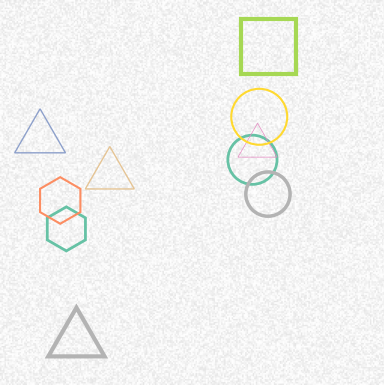[{"shape": "circle", "thickness": 2, "radius": 0.32, "center": [0.656, 0.585]}, {"shape": "hexagon", "thickness": 2, "radius": 0.29, "center": [0.172, 0.406]}, {"shape": "hexagon", "thickness": 1.5, "radius": 0.3, "center": [0.156, 0.479]}, {"shape": "triangle", "thickness": 1, "radius": 0.38, "center": [0.104, 0.641]}, {"shape": "triangle", "thickness": 0.5, "radius": 0.29, "center": [0.669, 0.621]}, {"shape": "square", "thickness": 3, "radius": 0.36, "center": [0.697, 0.88]}, {"shape": "circle", "thickness": 1.5, "radius": 0.36, "center": [0.673, 0.697]}, {"shape": "triangle", "thickness": 1, "radius": 0.37, "center": [0.285, 0.546]}, {"shape": "circle", "thickness": 2.5, "radius": 0.29, "center": [0.696, 0.496]}, {"shape": "triangle", "thickness": 3, "radius": 0.42, "center": [0.199, 0.117]}]